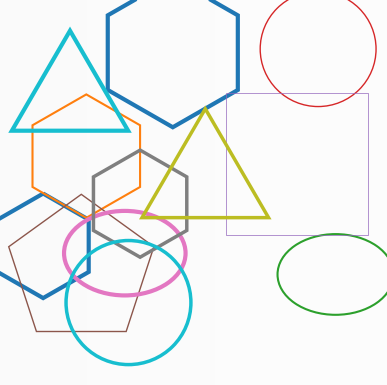[{"shape": "hexagon", "thickness": 3, "radius": 0.68, "center": [0.111, 0.362]}, {"shape": "hexagon", "thickness": 3, "radius": 0.97, "center": [0.446, 0.863]}, {"shape": "hexagon", "thickness": 1.5, "radius": 0.8, "center": [0.223, 0.594]}, {"shape": "oval", "thickness": 1.5, "radius": 0.75, "center": [0.866, 0.287]}, {"shape": "circle", "thickness": 1, "radius": 0.75, "center": [0.821, 0.873]}, {"shape": "square", "thickness": 0.5, "radius": 0.92, "center": [0.767, 0.574]}, {"shape": "pentagon", "thickness": 1, "radius": 0.98, "center": [0.21, 0.298]}, {"shape": "oval", "thickness": 3, "radius": 0.78, "center": [0.322, 0.342]}, {"shape": "hexagon", "thickness": 2.5, "radius": 0.7, "center": [0.362, 0.471]}, {"shape": "triangle", "thickness": 2.5, "radius": 0.94, "center": [0.53, 0.529]}, {"shape": "circle", "thickness": 2.5, "radius": 0.81, "center": [0.332, 0.214]}, {"shape": "triangle", "thickness": 3, "radius": 0.87, "center": [0.181, 0.747]}]